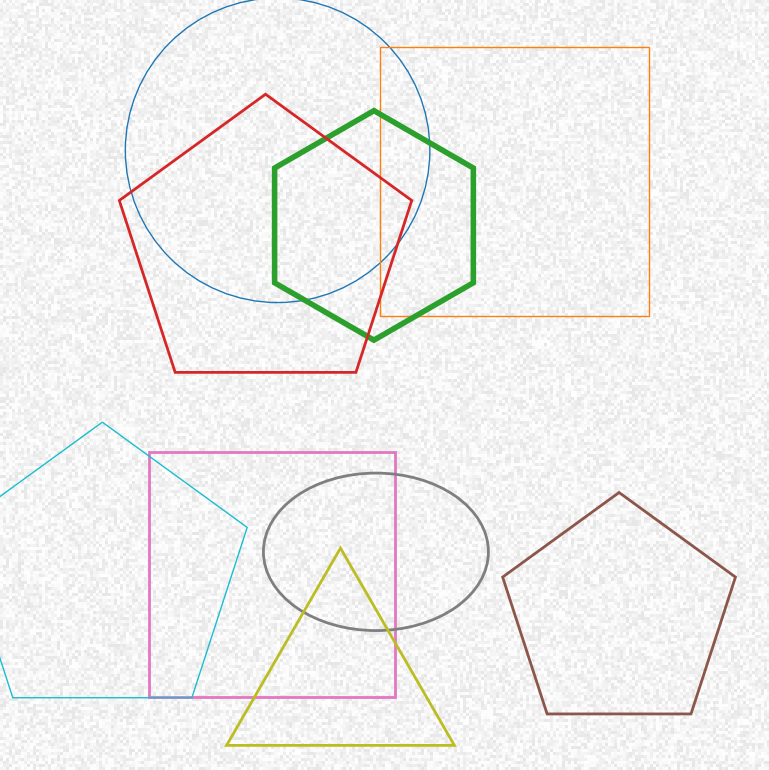[{"shape": "circle", "thickness": 0.5, "radius": 0.99, "center": [0.361, 0.805]}, {"shape": "square", "thickness": 0.5, "radius": 0.88, "center": [0.668, 0.764]}, {"shape": "hexagon", "thickness": 2, "radius": 0.75, "center": [0.486, 0.707]}, {"shape": "pentagon", "thickness": 1, "radius": 1.0, "center": [0.345, 0.678]}, {"shape": "pentagon", "thickness": 1, "radius": 0.79, "center": [0.804, 0.201]}, {"shape": "square", "thickness": 1, "radius": 0.8, "center": [0.353, 0.254]}, {"shape": "oval", "thickness": 1, "radius": 0.73, "center": [0.488, 0.283]}, {"shape": "triangle", "thickness": 1, "radius": 0.85, "center": [0.442, 0.117]}, {"shape": "pentagon", "thickness": 0.5, "radius": 0.99, "center": [0.133, 0.254]}]